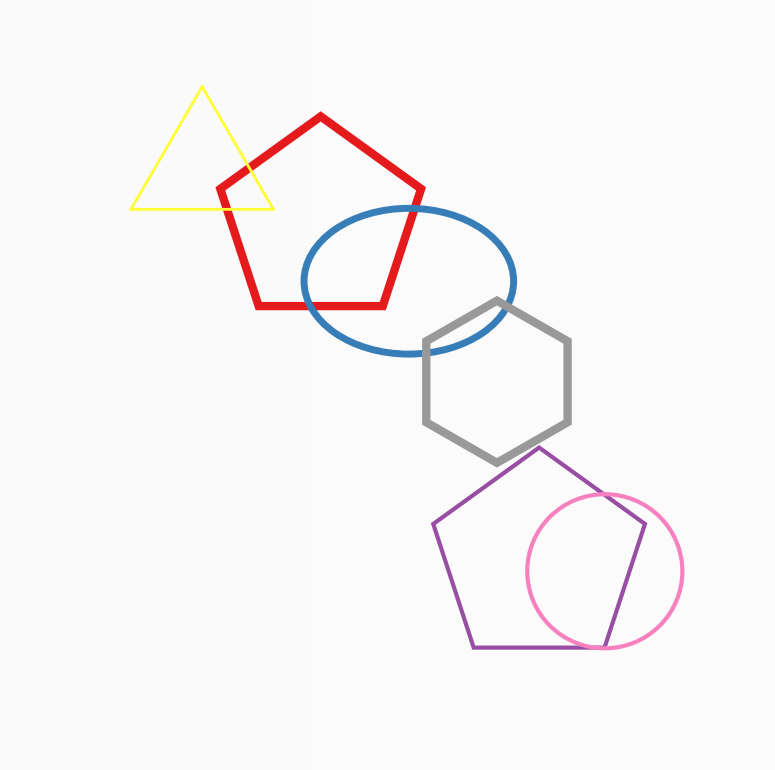[{"shape": "pentagon", "thickness": 3, "radius": 0.68, "center": [0.414, 0.713]}, {"shape": "oval", "thickness": 2.5, "radius": 0.68, "center": [0.528, 0.635]}, {"shape": "pentagon", "thickness": 1.5, "radius": 0.72, "center": [0.696, 0.275]}, {"shape": "triangle", "thickness": 1, "radius": 0.53, "center": [0.261, 0.781]}, {"shape": "circle", "thickness": 1.5, "radius": 0.5, "center": [0.78, 0.258]}, {"shape": "hexagon", "thickness": 3, "radius": 0.53, "center": [0.641, 0.504]}]